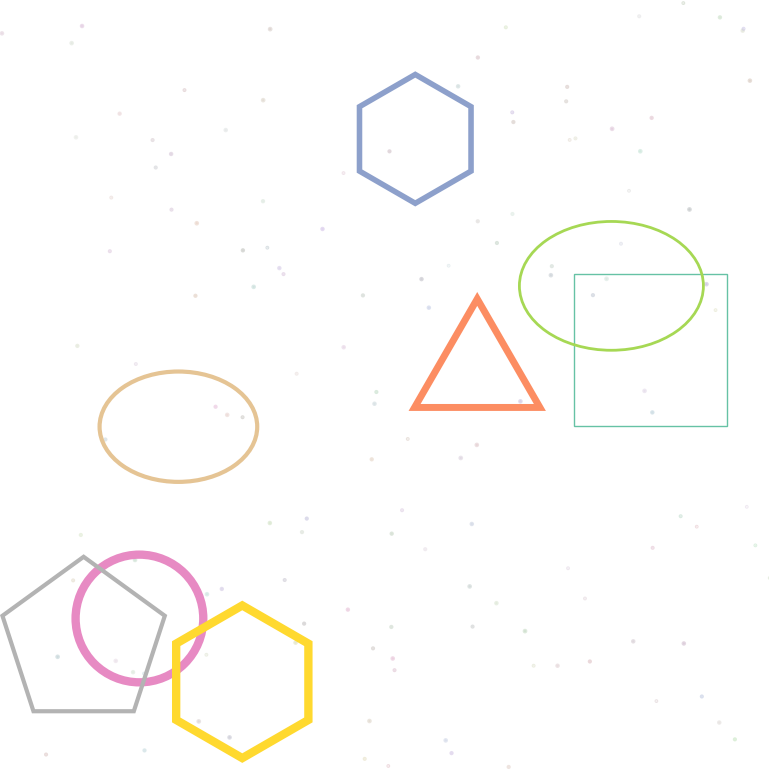[{"shape": "square", "thickness": 0.5, "radius": 0.49, "center": [0.845, 0.546]}, {"shape": "triangle", "thickness": 2.5, "radius": 0.47, "center": [0.62, 0.518]}, {"shape": "hexagon", "thickness": 2, "radius": 0.42, "center": [0.539, 0.82]}, {"shape": "circle", "thickness": 3, "radius": 0.41, "center": [0.181, 0.197]}, {"shape": "oval", "thickness": 1, "radius": 0.6, "center": [0.794, 0.629]}, {"shape": "hexagon", "thickness": 3, "radius": 0.5, "center": [0.315, 0.115]}, {"shape": "oval", "thickness": 1.5, "radius": 0.51, "center": [0.232, 0.446]}, {"shape": "pentagon", "thickness": 1.5, "radius": 0.55, "center": [0.109, 0.166]}]